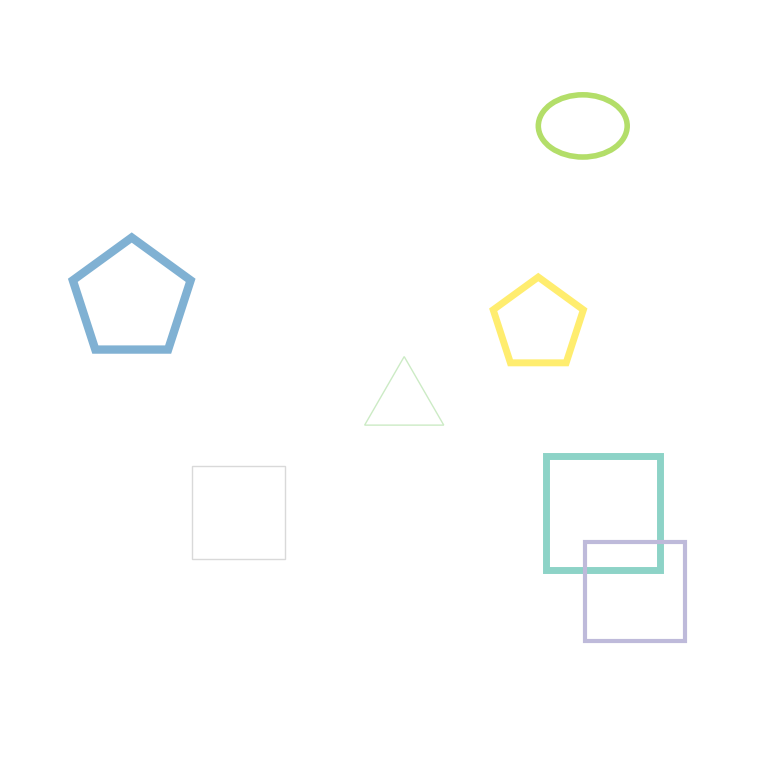[{"shape": "square", "thickness": 2.5, "radius": 0.37, "center": [0.783, 0.334]}, {"shape": "square", "thickness": 1.5, "radius": 0.32, "center": [0.825, 0.232]}, {"shape": "pentagon", "thickness": 3, "radius": 0.4, "center": [0.171, 0.611]}, {"shape": "oval", "thickness": 2, "radius": 0.29, "center": [0.757, 0.836]}, {"shape": "square", "thickness": 0.5, "radius": 0.3, "center": [0.31, 0.334]}, {"shape": "triangle", "thickness": 0.5, "radius": 0.3, "center": [0.525, 0.478]}, {"shape": "pentagon", "thickness": 2.5, "radius": 0.31, "center": [0.699, 0.579]}]